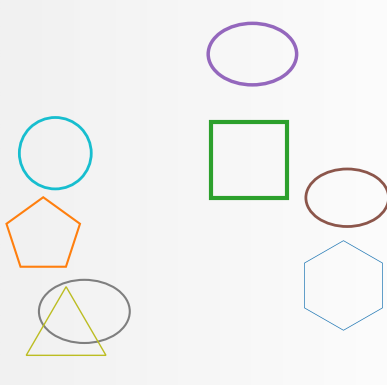[{"shape": "hexagon", "thickness": 0.5, "radius": 0.58, "center": [0.886, 0.259]}, {"shape": "pentagon", "thickness": 1.5, "radius": 0.5, "center": [0.112, 0.388]}, {"shape": "square", "thickness": 3, "radius": 0.49, "center": [0.644, 0.584]}, {"shape": "oval", "thickness": 2.5, "radius": 0.57, "center": [0.651, 0.859]}, {"shape": "oval", "thickness": 2, "radius": 0.53, "center": [0.896, 0.486]}, {"shape": "oval", "thickness": 1.5, "radius": 0.59, "center": [0.218, 0.191]}, {"shape": "triangle", "thickness": 1, "radius": 0.59, "center": [0.171, 0.136]}, {"shape": "circle", "thickness": 2, "radius": 0.46, "center": [0.143, 0.602]}]